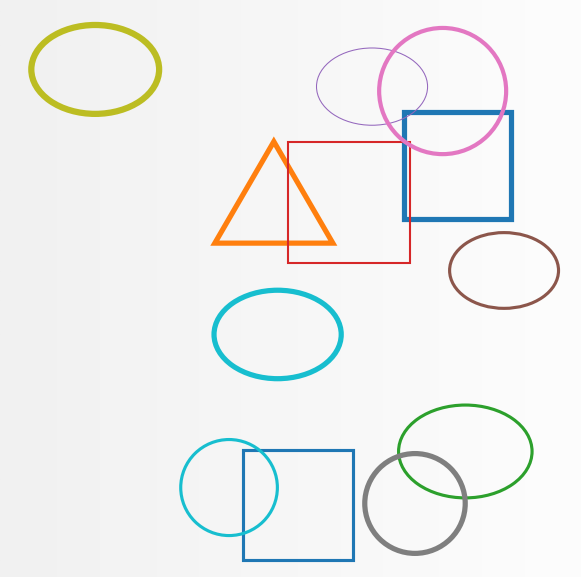[{"shape": "square", "thickness": 1.5, "radius": 0.48, "center": [0.513, 0.124]}, {"shape": "square", "thickness": 2.5, "radius": 0.46, "center": [0.787, 0.712]}, {"shape": "triangle", "thickness": 2.5, "radius": 0.59, "center": [0.471, 0.637]}, {"shape": "oval", "thickness": 1.5, "radius": 0.57, "center": [0.801, 0.217]}, {"shape": "square", "thickness": 1, "radius": 0.53, "center": [0.6, 0.648]}, {"shape": "oval", "thickness": 0.5, "radius": 0.48, "center": [0.64, 0.849]}, {"shape": "oval", "thickness": 1.5, "radius": 0.47, "center": [0.867, 0.531]}, {"shape": "circle", "thickness": 2, "radius": 0.55, "center": [0.762, 0.841]}, {"shape": "circle", "thickness": 2.5, "radius": 0.43, "center": [0.714, 0.127]}, {"shape": "oval", "thickness": 3, "radius": 0.55, "center": [0.164, 0.879]}, {"shape": "oval", "thickness": 2.5, "radius": 0.55, "center": [0.478, 0.42]}, {"shape": "circle", "thickness": 1.5, "radius": 0.42, "center": [0.394, 0.155]}]